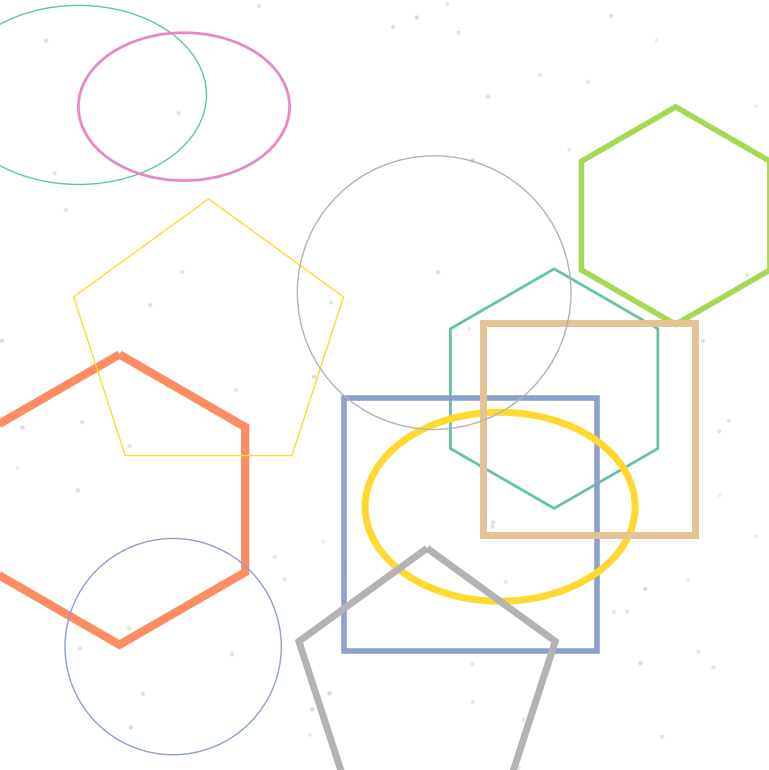[{"shape": "hexagon", "thickness": 1, "radius": 0.78, "center": [0.72, 0.495]}, {"shape": "oval", "thickness": 0.5, "radius": 0.83, "center": [0.102, 0.877]}, {"shape": "hexagon", "thickness": 3, "radius": 0.94, "center": [0.155, 0.351]}, {"shape": "circle", "thickness": 0.5, "radius": 0.7, "center": [0.225, 0.16]}, {"shape": "square", "thickness": 2, "radius": 0.82, "center": [0.611, 0.319]}, {"shape": "oval", "thickness": 1, "radius": 0.69, "center": [0.239, 0.861]}, {"shape": "hexagon", "thickness": 2, "radius": 0.71, "center": [0.877, 0.72]}, {"shape": "oval", "thickness": 2.5, "radius": 0.88, "center": [0.65, 0.342]}, {"shape": "pentagon", "thickness": 0.5, "radius": 0.92, "center": [0.271, 0.557]}, {"shape": "square", "thickness": 2.5, "radius": 0.69, "center": [0.765, 0.443]}, {"shape": "pentagon", "thickness": 2.5, "radius": 0.88, "center": [0.555, 0.113]}, {"shape": "circle", "thickness": 0.5, "radius": 0.89, "center": [0.564, 0.62]}]